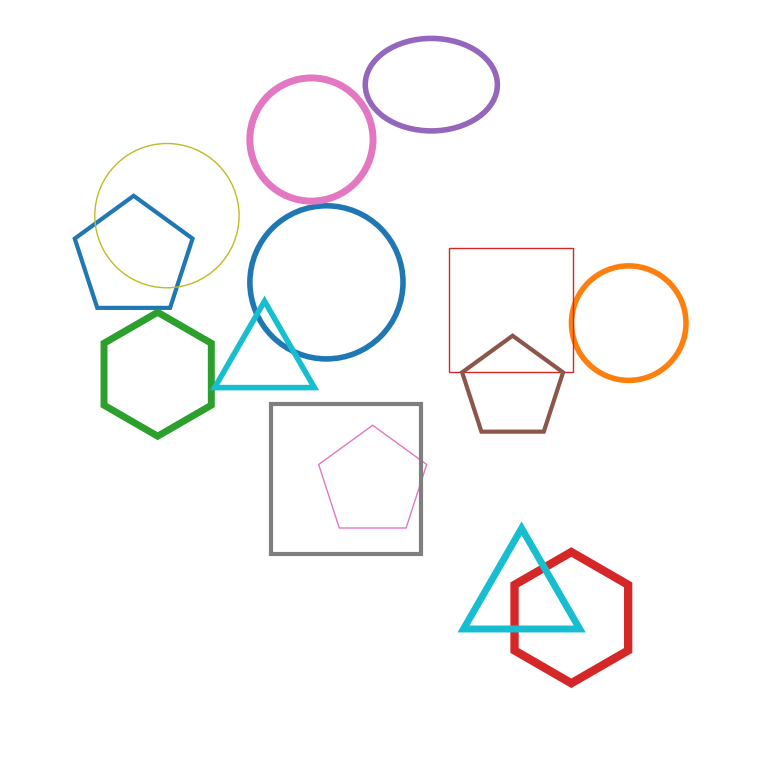[{"shape": "circle", "thickness": 2, "radius": 0.5, "center": [0.424, 0.633]}, {"shape": "pentagon", "thickness": 1.5, "radius": 0.4, "center": [0.174, 0.665]}, {"shape": "circle", "thickness": 2, "radius": 0.37, "center": [0.817, 0.58]}, {"shape": "hexagon", "thickness": 2.5, "radius": 0.4, "center": [0.205, 0.514]}, {"shape": "square", "thickness": 0.5, "radius": 0.4, "center": [0.664, 0.598]}, {"shape": "hexagon", "thickness": 3, "radius": 0.43, "center": [0.742, 0.198]}, {"shape": "oval", "thickness": 2, "radius": 0.43, "center": [0.56, 0.89]}, {"shape": "pentagon", "thickness": 1.5, "radius": 0.34, "center": [0.666, 0.495]}, {"shape": "pentagon", "thickness": 0.5, "radius": 0.37, "center": [0.484, 0.374]}, {"shape": "circle", "thickness": 2.5, "radius": 0.4, "center": [0.404, 0.819]}, {"shape": "square", "thickness": 1.5, "radius": 0.49, "center": [0.45, 0.378]}, {"shape": "circle", "thickness": 0.5, "radius": 0.47, "center": [0.217, 0.72]}, {"shape": "triangle", "thickness": 2, "radius": 0.37, "center": [0.344, 0.534]}, {"shape": "triangle", "thickness": 2.5, "radius": 0.44, "center": [0.677, 0.227]}]